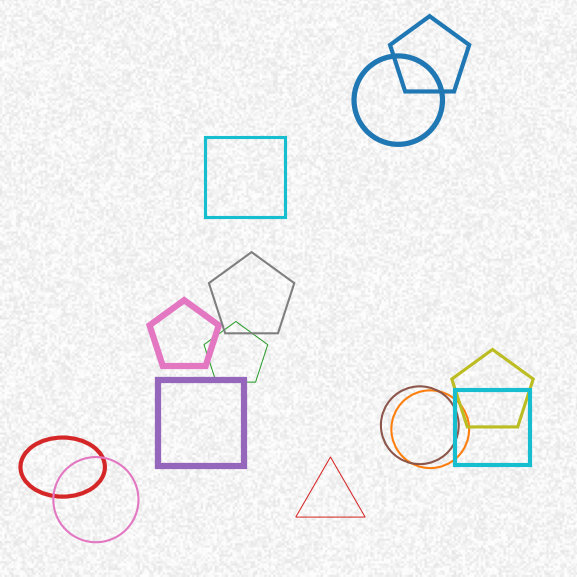[{"shape": "pentagon", "thickness": 2, "radius": 0.36, "center": [0.744, 0.899]}, {"shape": "circle", "thickness": 2.5, "radius": 0.38, "center": [0.69, 0.826]}, {"shape": "circle", "thickness": 1, "radius": 0.34, "center": [0.745, 0.256]}, {"shape": "pentagon", "thickness": 0.5, "radius": 0.29, "center": [0.408, 0.384]}, {"shape": "oval", "thickness": 2, "radius": 0.37, "center": [0.109, 0.19]}, {"shape": "triangle", "thickness": 0.5, "radius": 0.35, "center": [0.572, 0.138]}, {"shape": "square", "thickness": 3, "radius": 0.37, "center": [0.349, 0.266]}, {"shape": "circle", "thickness": 1, "radius": 0.34, "center": [0.727, 0.263]}, {"shape": "pentagon", "thickness": 3, "radius": 0.32, "center": [0.319, 0.416]}, {"shape": "circle", "thickness": 1, "radius": 0.37, "center": [0.166, 0.134]}, {"shape": "pentagon", "thickness": 1, "radius": 0.39, "center": [0.436, 0.485]}, {"shape": "pentagon", "thickness": 1.5, "radius": 0.37, "center": [0.853, 0.32]}, {"shape": "square", "thickness": 1.5, "radius": 0.35, "center": [0.424, 0.692]}, {"shape": "square", "thickness": 2, "radius": 0.32, "center": [0.852, 0.258]}]